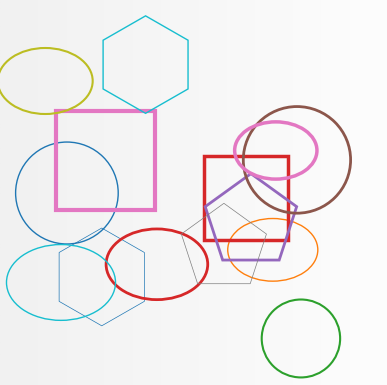[{"shape": "circle", "thickness": 1, "radius": 0.66, "center": [0.173, 0.499]}, {"shape": "hexagon", "thickness": 0.5, "radius": 0.63, "center": [0.263, 0.281]}, {"shape": "oval", "thickness": 1, "radius": 0.58, "center": [0.704, 0.351]}, {"shape": "circle", "thickness": 1.5, "radius": 0.51, "center": [0.777, 0.121]}, {"shape": "square", "thickness": 2.5, "radius": 0.55, "center": [0.635, 0.485]}, {"shape": "oval", "thickness": 2, "radius": 0.66, "center": [0.405, 0.314]}, {"shape": "pentagon", "thickness": 2, "radius": 0.62, "center": [0.648, 0.425]}, {"shape": "circle", "thickness": 2, "radius": 0.69, "center": [0.766, 0.585]}, {"shape": "square", "thickness": 3, "radius": 0.64, "center": [0.273, 0.583]}, {"shape": "oval", "thickness": 2.5, "radius": 0.53, "center": [0.712, 0.609]}, {"shape": "pentagon", "thickness": 0.5, "radius": 0.58, "center": [0.578, 0.356]}, {"shape": "oval", "thickness": 1.5, "radius": 0.61, "center": [0.117, 0.79]}, {"shape": "hexagon", "thickness": 1, "radius": 0.63, "center": [0.376, 0.832]}, {"shape": "oval", "thickness": 1, "radius": 0.7, "center": [0.157, 0.266]}]